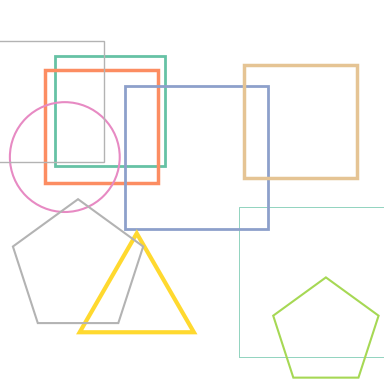[{"shape": "square", "thickness": 0.5, "radius": 0.97, "center": [0.816, 0.267]}, {"shape": "square", "thickness": 2, "radius": 0.71, "center": [0.287, 0.712]}, {"shape": "square", "thickness": 2.5, "radius": 0.73, "center": [0.264, 0.671]}, {"shape": "square", "thickness": 2, "radius": 0.93, "center": [0.51, 0.591]}, {"shape": "circle", "thickness": 1.5, "radius": 0.71, "center": [0.168, 0.592]}, {"shape": "pentagon", "thickness": 1.5, "radius": 0.72, "center": [0.846, 0.136]}, {"shape": "triangle", "thickness": 3, "radius": 0.86, "center": [0.355, 0.223]}, {"shape": "square", "thickness": 2.5, "radius": 0.73, "center": [0.78, 0.684]}, {"shape": "pentagon", "thickness": 1.5, "radius": 0.89, "center": [0.203, 0.305]}, {"shape": "square", "thickness": 1, "radius": 0.79, "center": [0.113, 0.736]}]